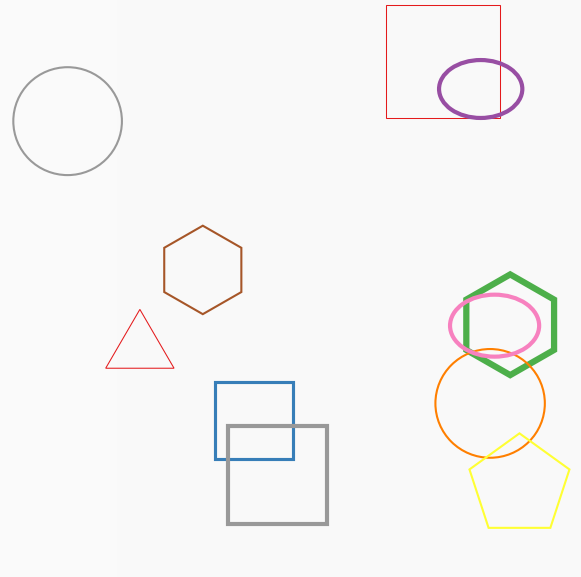[{"shape": "square", "thickness": 0.5, "radius": 0.49, "center": [0.762, 0.893]}, {"shape": "triangle", "thickness": 0.5, "radius": 0.34, "center": [0.241, 0.395]}, {"shape": "square", "thickness": 1.5, "radius": 0.33, "center": [0.437, 0.271]}, {"shape": "hexagon", "thickness": 3, "radius": 0.44, "center": [0.878, 0.437]}, {"shape": "oval", "thickness": 2, "radius": 0.36, "center": [0.827, 0.845]}, {"shape": "circle", "thickness": 1, "radius": 0.47, "center": [0.843, 0.301]}, {"shape": "pentagon", "thickness": 1, "radius": 0.45, "center": [0.894, 0.158]}, {"shape": "hexagon", "thickness": 1, "radius": 0.38, "center": [0.349, 0.532]}, {"shape": "oval", "thickness": 2, "radius": 0.38, "center": [0.851, 0.435]}, {"shape": "circle", "thickness": 1, "radius": 0.47, "center": [0.116, 0.789]}, {"shape": "square", "thickness": 2, "radius": 0.43, "center": [0.477, 0.177]}]